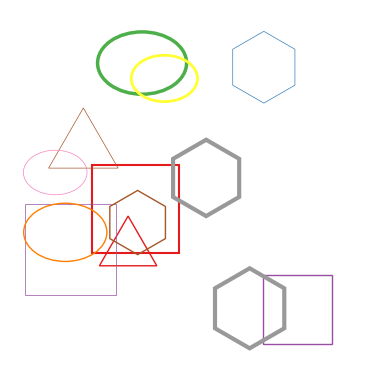[{"shape": "triangle", "thickness": 1, "radius": 0.43, "center": [0.333, 0.353]}, {"shape": "square", "thickness": 1.5, "radius": 0.57, "center": [0.352, 0.457]}, {"shape": "hexagon", "thickness": 0.5, "radius": 0.47, "center": [0.685, 0.825]}, {"shape": "oval", "thickness": 2.5, "radius": 0.58, "center": [0.369, 0.836]}, {"shape": "square", "thickness": 1, "radius": 0.45, "center": [0.772, 0.197]}, {"shape": "square", "thickness": 0.5, "radius": 0.59, "center": [0.183, 0.351]}, {"shape": "oval", "thickness": 1, "radius": 0.54, "center": [0.17, 0.397]}, {"shape": "oval", "thickness": 2, "radius": 0.43, "center": [0.427, 0.796]}, {"shape": "triangle", "thickness": 0.5, "radius": 0.52, "center": [0.216, 0.615]}, {"shape": "hexagon", "thickness": 1, "radius": 0.42, "center": [0.357, 0.422]}, {"shape": "oval", "thickness": 0.5, "radius": 0.41, "center": [0.143, 0.552]}, {"shape": "hexagon", "thickness": 3, "radius": 0.52, "center": [0.648, 0.199]}, {"shape": "hexagon", "thickness": 3, "radius": 0.5, "center": [0.535, 0.538]}]